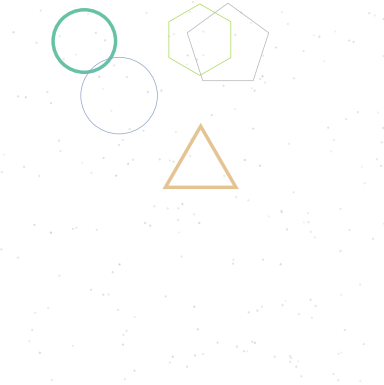[{"shape": "circle", "thickness": 2.5, "radius": 0.41, "center": [0.219, 0.893]}, {"shape": "circle", "thickness": 0.5, "radius": 0.5, "center": [0.309, 0.752]}, {"shape": "hexagon", "thickness": 0.5, "radius": 0.46, "center": [0.519, 0.897]}, {"shape": "triangle", "thickness": 2.5, "radius": 0.53, "center": [0.521, 0.566]}, {"shape": "pentagon", "thickness": 0.5, "radius": 0.56, "center": [0.592, 0.88]}]